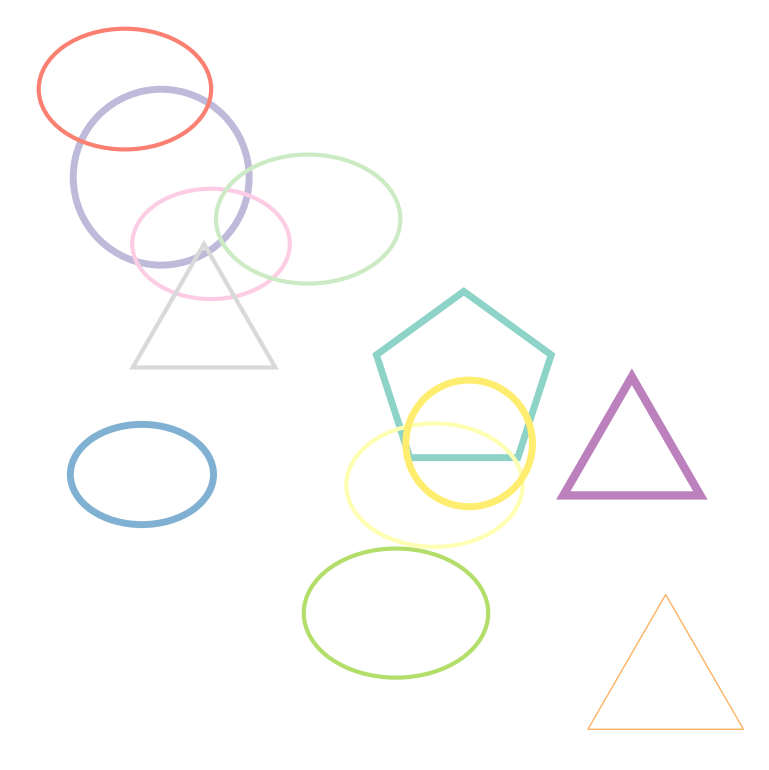[{"shape": "pentagon", "thickness": 2.5, "radius": 0.6, "center": [0.602, 0.502]}, {"shape": "oval", "thickness": 1.5, "radius": 0.57, "center": [0.564, 0.37]}, {"shape": "circle", "thickness": 2.5, "radius": 0.57, "center": [0.209, 0.77]}, {"shape": "oval", "thickness": 1.5, "radius": 0.56, "center": [0.162, 0.884]}, {"shape": "oval", "thickness": 2.5, "radius": 0.46, "center": [0.184, 0.384]}, {"shape": "triangle", "thickness": 0.5, "radius": 0.58, "center": [0.865, 0.111]}, {"shape": "oval", "thickness": 1.5, "radius": 0.6, "center": [0.514, 0.204]}, {"shape": "oval", "thickness": 1.5, "radius": 0.51, "center": [0.274, 0.683]}, {"shape": "triangle", "thickness": 1.5, "radius": 0.53, "center": [0.265, 0.576]}, {"shape": "triangle", "thickness": 3, "radius": 0.51, "center": [0.821, 0.408]}, {"shape": "oval", "thickness": 1.5, "radius": 0.6, "center": [0.4, 0.715]}, {"shape": "circle", "thickness": 2.5, "radius": 0.41, "center": [0.609, 0.424]}]